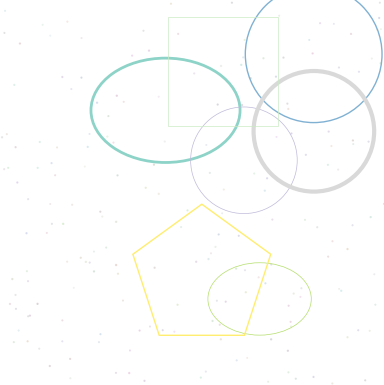[{"shape": "oval", "thickness": 2, "radius": 0.97, "center": [0.43, 0.713]}, {"shape": "circle", "thickness": 0.5, "radius": 0.69, "center": [0.634, 0.584]}, {"shape": "circle", "thickness": 1, "radius": 0.89, "center": [0.815, 0.859]}, {"shape": "oval", "thickness": 0.5, "radius": 0.67, "center": [0.674, 0.224]}, {"shape": "circle", "thickness": 3, "radius": 0.78, "center": [0.815, 0.659]}, {"shape": "square", "thickness": 0.5, "radius": 0.71, "center": [0.58, 0.814]}, {"shape": "pentagon", "thickness": 1, "radius": 0.94, "center": [0.524, 0.281]}]